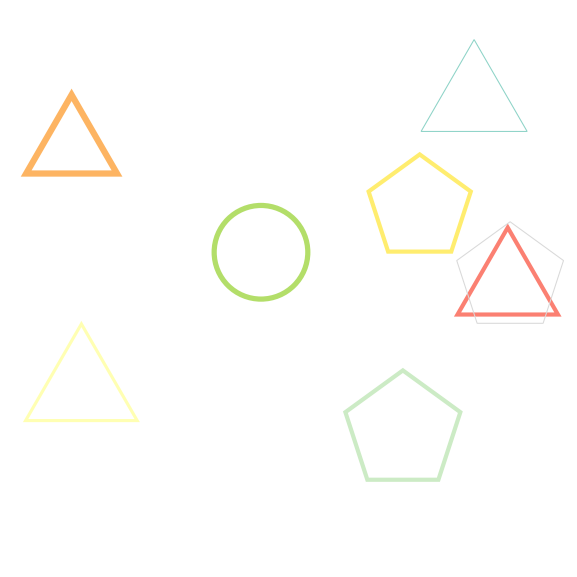[{"shape": "triangle", "thickness": 0.5, "radius": 0.53, "center": [0.821, 0.825]}, {"shape": "triangle", "thickness": 1.5, "radius": 0.56, "center": [0.141, 0.327]}, {"shape": "triangle", "thickness": 2, "radius": 0.5, "center": [0.879, 0.505]}, {"shape": "triangle", "thickness": 3, "radius": 0.45, "center": [0.124, 0.744]}, {"shape": "circle", "thickness": 2.5, "radius": 0.41, "center": [0.452, 0.562]}, {"shape": "pentagon", "thickness": 0.5, "radius": 0.49, "center": [0.883, 0.518]}, {"shape": "pentagon", "thickness": 2, "radius": 0.52, "center": [0.698, 0.253]}, {"shape": "pentagon", "thickness": 2, "radius": 0.47, "center": [0.727, 0.639]}]